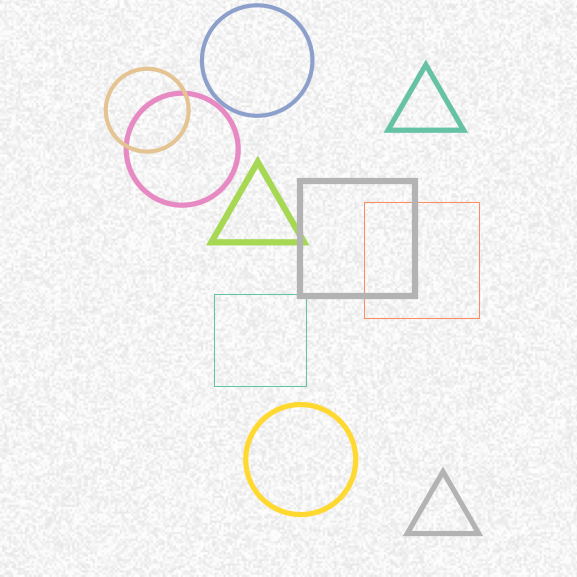[{"shape": "square", "thickness": 0.5, "radius": 0.4, "center": [0.45, 0.411]}, {"shape": "triangle", "thickness": 2.5, "radius": 0.38, "center": [0.737, 0.811]}, {"shape": "square", "thickness": 0.5, "radius": 0.5, "center": [0.729, 0.549]}, {"shape": "circle", "thickness": 2, "radius": 0.48, "center": [0.445, 0.894]}, {"shape": "circle", "thickness": 2.5, "radius": 0.48, "center": [0.316, 0.741]}, {"shape": "triangle", "thickness": 3, "radius": 0.46, "center": [0.446, 0.626]}, {"shape": "circle", "thickness": 2.5, "radius": 0.48, "center": [0.521, 0.203]}, {"shape": "circle", "thickness": 2, "radius": 0.36, "center": [0.255, 0.808]}, {"shape": "square", "thickness": 3, "radius": 0.5, "center": [0.619, 0.586]}, {"shape": "triangle", "thickness": 2.5, "radius": 0.36, "center": [0.767, 0.111]}]